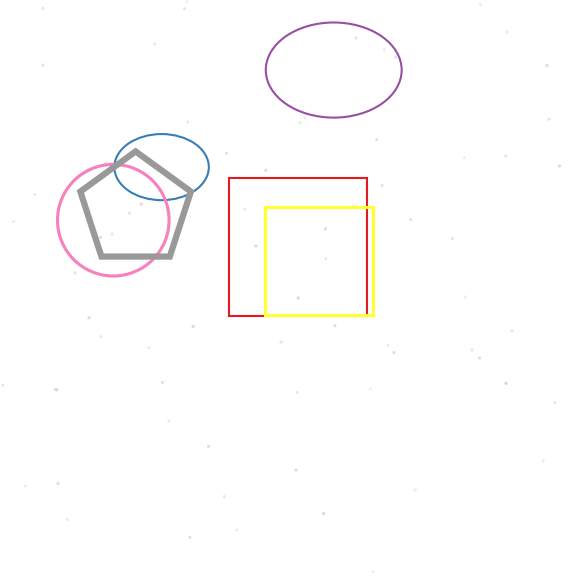[{"shape": "square", "thickness": 1, "radius": 0.6, "center": [0.515, 0.571]}, {"shape": "oval", "thickness": 1, "radius": 0.41, "center": [0.28, 0.71]}, {"shape": "oval", "thickness": 1, "radius": 0.59, "center": [0.578, 0.878]}, {"shape": "square", "thickness": 1.5, "radius": 0.47, "center": [0.553, 0.547]}, {"shape": "circle", "thickness": 1.5, "radius": 0.48, "center": [0.196, 0.618]}, {"shape": "pentagon", "thickness": 3, "radius": 0.5, "center": [0.235, 0.636]}]